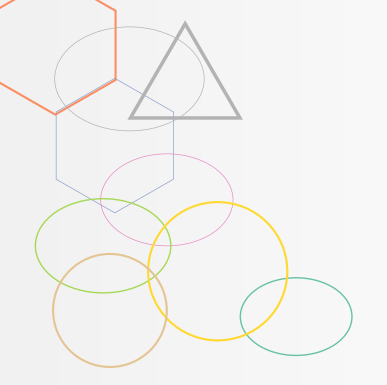[{"shape": "oval", "thickness": 1, "radius": 0.72, "center": [0.764, 0.178]}, {"shape": "hexagon", "thickness": 1.5, "radius": 0.9, "center": [0.142, 0.882]}, {"shape": "hexagon", "thickness": 0.5, "radius": 0.87, "center": [0.296, 0.622]}, {"shape": "oval", "thickness": 0.5, "radius": 0.85, "center": [0.431, 0.481]}, {"shape": "oval", "thickness": 1, "radius": 0.87, "center": [0.266, 0.362]}, {"shape": "circle", "thickness": 1.5, "radius": 0.9, "center": [0.562, 0.295]}, {"shape": "circle", "thickness": 1.5, "radius": 0.73, "center": [0.284, 0.194]}, {"shape": "triangle", "thickness": 2.5, "radius": 0.82, "center": [0.478, 0.775]}, {"shape": "oval", "thickness": 0.5, "radius": 0.96, "center": [0.334, 0.795]}]